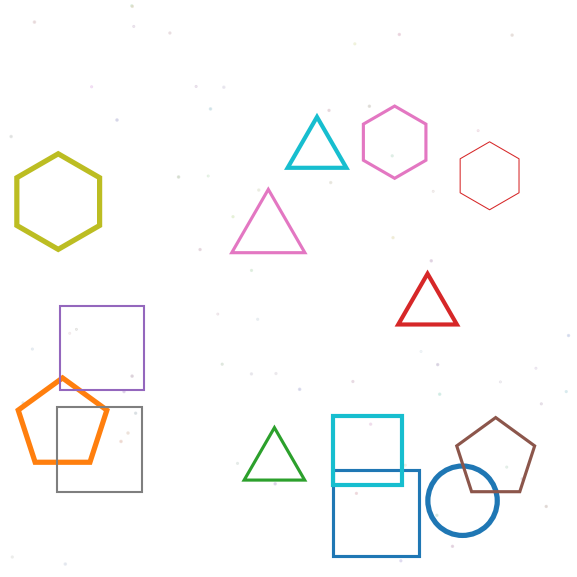[{"shape": "square", "thickness": 1.5, "radius": 0.37, "center": [0.651, 0.111]}, {"shape": "circle", "thickness": 2.5, "radius": 0.3, "center": [0.801, 0.132]}, {"shape": "pentagon", "thickness": 2.5, "radius": 0.4, "center": [0.108, 0.264]}, {"shape": "triangle", "thickness": 1.5, "radius": 0.3, "center": [0.475, 0.198]}, {"shape": "triangle", "thickness": 2, "radius": 0.29, "center": [0.74, 0.467]}, {"shape": "hexagon", "thickness": 0.5, "radius": 0.29, "center": [0.848, 0.695]}, {"shape": "square", "thickness": 1, "radius": 0.36, "center": [0.176, 0.397]}, {"shape": "pentagon", "thickness": 1.5, "radius": 0.35, "center": [0.858, 0.205]}, {"shape": "hexagon", "thickness": 1.5, "radius": 0.31, "center": [0.683, 0.753]}, {"shape": "triangle", "thickness": 1.5, "radius": 0.37, "center": [0.465, 0.598]}, {"shape": "square", "thickness": 1, "radius": 0.37, "center": [0.173, 0.221]}, {"shape": "hexagon", "thickness": 2.5, "radius": 0.41, "center": [0.101, 0.65]}, {"shape": "square", "thickness": 2, "radius": 0.3, "center": [0.637, 0.219]}, {"shape": "triangle", "thickness": 2, "radius": 0.29, "center": [0.549, 0.738]}]